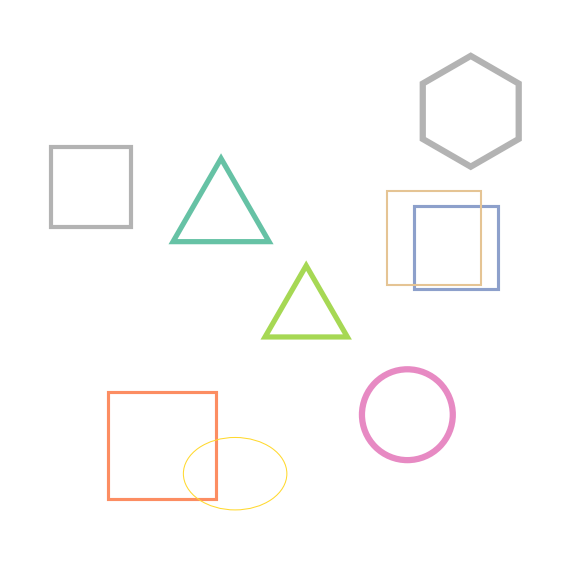[{"shape": "triangle", "thickness": 2.5, "radius": 0.48, "center": [0.383, 0.629]}, {"shape": "square", "thickness": 1.5, "radius": 0.47, "center": [0.281, 0.228]}, {"shape": "square", "thickness": 1.5, "radius": 0.36, "center": [0.79, 0.57]}, {"shape": "circle", "thickness": 3, "radius": 0.39, "center": [0.705, 0.281]}, {"shape": "triangle", "thickness": 2.5, "radius": 0.41, "center": [0.53, 0.457]}, {"shape": "oval", "thickness": 0.5, "radius": 0.45, "center": [0.407, 0.179]}, {"shape": "square", "thickness": 1, "radius": 0.41, "center": [0.751, 0.586]}, {"shape": "hexagon", "thickness": 3, "radius": 0.48, "center": [0.815, 0.806]}, {"shape": "square", "thickness": 2, "radius": 0.35, "center": [0.157, 0.676]}]